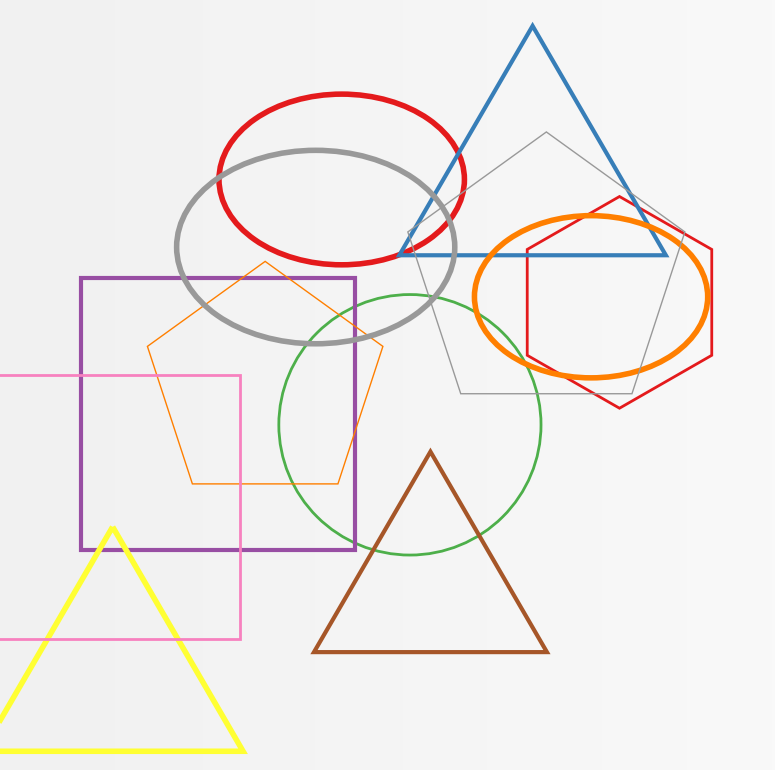[{"shape": "hexagon", "thickness": 1, "radius": 0.69, "center": [0.799, 0.607]}, {"shape": "oval", "thickness": 2, "radius": 0.79, "center": [0.441, 0.767]}, {"shape": "triangle", "thickness": 1.5, "radius": 0.99, "center": [0.687, 0.768]}, {"shape": "circle", "thickness": 1, "radius": 0.85, "center": [0.529, 0.448]}, {"shape": "square", "thickness": 1.5, "radius": 0.88, "center": [0.281, 0.463]}, {"shape": "pentagon", "thickness": 0.5, "radius": 0.8, "center": [0.342, 0.501]}, {"shape": "oval", "thickness": 2, "radius": 0.75, "center": [0.763, 0.615]}, {"shape": "triangle", "thickness": 2, "radius": 0.97, "center": [0.145, 0.121]}, {"shape": "triangle", "thickness": 1.5, "radius": 0.87, "center": [0.555, 0.24]}, {"shape": "square", "thickness": 1, "radius": 0.86, "center": [0.139, 0.342]}, {"shape": "pentagon", "thickness": 0.5, "radius": 0.94, "center": [0.705, 0.641]}, {"shape": "oval", "thickness": 2, "radius": 0.9, "center": [0.407, 0.679]}]